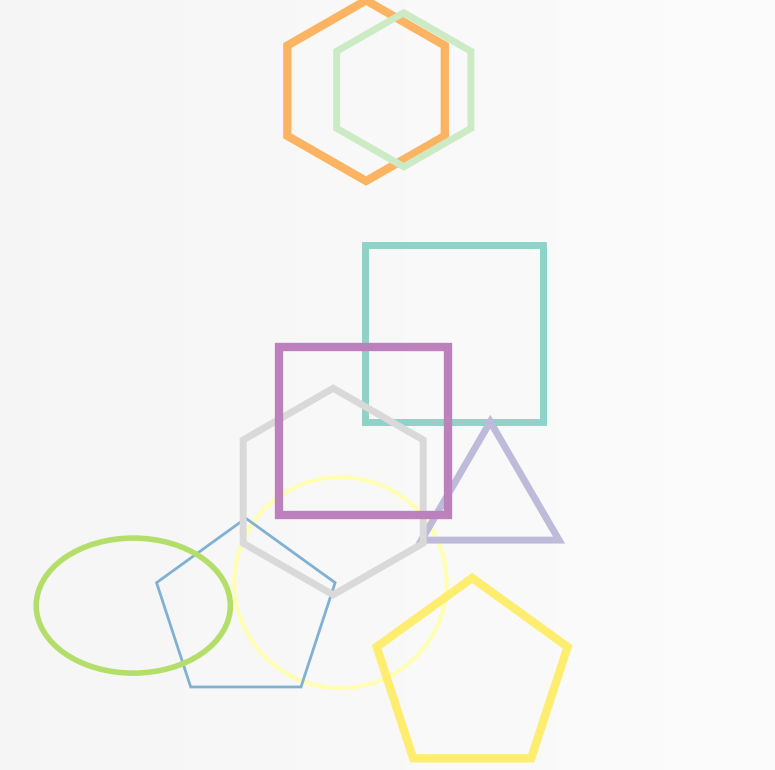[{"shape": "square", "thickness": 2.5, "radius": 0.57, "center": [0.586, 0.567]}, {"shape": "circle", "thickness": 1.5, "radius": 0.69, "center": [0.439, 0.243]}, {"shape": "triangle", "thickness": 2.5, "radius": 0.51, "center": [0.633, 0.35]}, {"shape": "pentagon", "thickness": 1, "radius": 0.61, "center": [0.317, 0.206]}, {"shape": "hexagon", "thickness": 3, "radius": 0.59, "center": [0.472, 0.882]}, {"shape": "oval", "thickness": 2, "radius": 0.63, "center": [0.172, 0.214]}, {"shape": "hexagon", "thickness": 2.5, "radius": 0.67, "center": [0.43, 0.362]}, {"shape": "square", "thickness": 3, "radius": 0.54, "center": [0.469, 0.44]}, {"shape": "hexagon", "thickness": 2.5, "radius": 0.5, "center": [0.521, 0.883]}, {"shape": "pentagon", "thickness": 3, "radius": 0.65, "center": [0.609, 0.12]}]